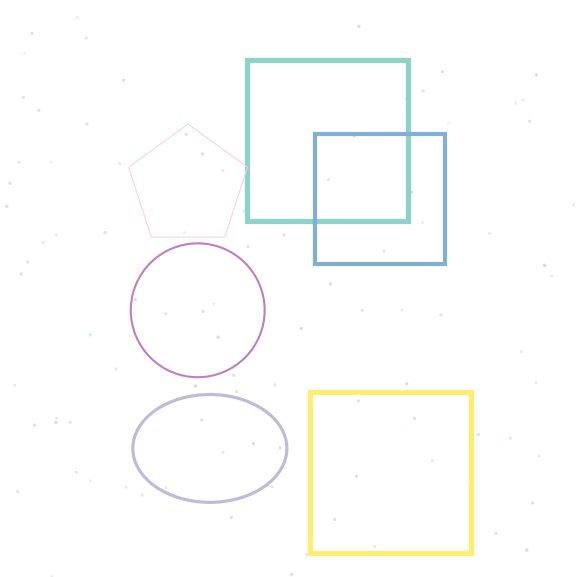[{"shape": "square", "thickness": 2.5, "radius": 0.7, "center": [0.568, 0.756]}, {"shape": "oval", "thickness": 1.5, "radius": 0.67, "center": [0.363, 0.223]}, {"shape": "square", "thickness": 2, "radius": 0.56, "center": [0.658, 0.654]}, {"shape": "pentagon", "thickness": 0.5, "radius": 0.54, "center": [0.326, 0.676]}, {"shape": "circle", "thickness": 1, "radius": 0.58, "center": [0.342, 0.462]}, {"shape": "square", "thickness": 2.5, "radius": 0.7, "center": [0.677, 0.18]}]